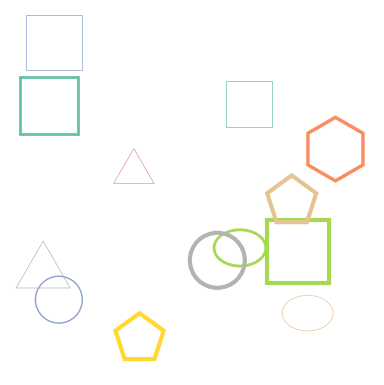[{"shape": "square", "thickness": 2, "radius": 0.37, "center": [0.127, 0.726]}, {"shape": "square", "thickness": 0.5, "radius": 0.3, "center": [0.647, 0.73]}, {"shape": "hexagon", "thickness": 2.5, "radius": 0.41, "center": [0.871, 0.613]}, {"shape": "square", "thickness": 0.5, "radius": 0.36, "center": [0.14, 0.89]}, {"shape": "circle", "thickness": 1, "radius": 0.3, "center": [0.153, 0.222]}, {"shape": "triangle", "thickness": 0.5, "radius": 0.3, "center": [0.348, 0.553]}, {"shape": "square", "thickness": 3, "radius": 0.4, "center": [0.773, 0.347]}, {"shape": "oval", "thickness": 2, "radius": 0.34, "center": [0.623, 0.356]}, {"shape": "pentagon", "thickness": 3, "radius": 0.33, "center": [0.362, 0.121]}, {"shape": "pentagon", "thickness": 3, "radius": 0.34, "center": [0.758, 0.477]}, {"shape": "oval", "thickness": 0.5, "radius": 0.33, "center": [0.799, 0.187]}, {"shape": "triangle", "thickness": 0.5, "radius": 0.41, "center": [0.112, 0.293]}, {"shape": "circle", "thickness": 3, "radius": 0.36, "center": [0.564, 0.324]}]